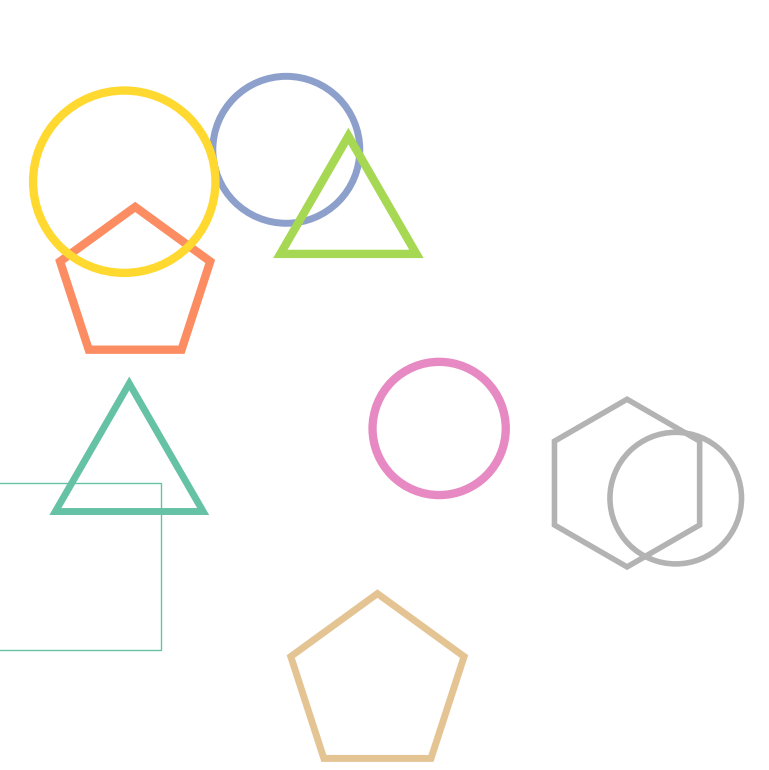[{"shape": "square", "thickness": 0.5, "radius": 0.54, "center": [0.101, 0.264]}, {"shape": "triangle", "thickness": 2.5, "radius": 0.55, "center": [0.168, 0.391]}, {"shape": "pentagon", "thickness": 3, "radius": 0.51, "center": [0.176, 0.629]}, {"shape": "circle", "thickness": 2.5, "radius": 0.48, "center": [0.372, 0.805]}, {"shape": "circle", "thickness": 3, "radius": 0.43, "center": [0.57, 0.444]}, {"shape": "triangle", "thickness": 3, "radius": 0.51, "center": [0.452, 0.721]}, {"shape": "circle", "thickness": 3, "radius": 0.59, "center": [0.161, 0.764]}, {"shape": "pentagon", "thickness": 2.5, "radius": 0.59, "center": [0.49, 0.111]}, {"shape": "circle", "thickness": 2, "radius": 0.43, "center": [0.878, 0.353]}, {"shape": "hexagon", "thickness": 2, "radius": 0.54, "center": [0.814, 0.373]}]